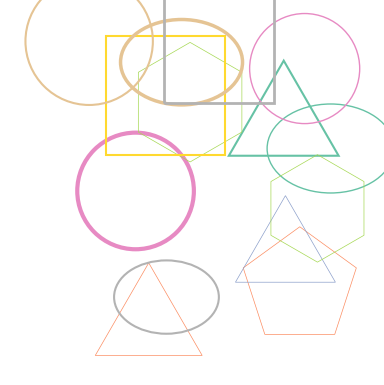[{"shape": "triangle", "thickness": 1.5, "radius": 0.82, "center": [0.737, 0.678]}, {"shape": "oval", "thickness": 1, "radius": 0.83, "center": [0.859, 0.614]}, {"shape": "triangle", "thickness": 0.5, "radius": 0.8, "center": [0.386, 0.157]}, {"shape": "pentagon", "thickness": 0.5, "radius": 0.77, "center": [0.779, 0.256]}, {"shape": "triangle", "thickness": 0.5, "radius": 0.75, "center": [0.741, 0.342]}, {"shape": "circle", "thickness": 1, "radius": 0.71, "center": [0.791, 0.822]}, {"shape": "circle", "thickness": 3, "radius": 0.76, "center": [0.352, 0.504]}, {"shape": "hexagon", "thickness": 0.5, "radius": 0.7, "center": [0.825, 0.459]}, {"shape": "hexagon", "thickness": 0.5, "radius": 0.78, "center": [0.494, 0.735]}, {"shape": "square", "thickness": 1.5, "radius": 0.77, "center": [0.43, 0.751]}, {"shape": "oval", "thickness": 2.5, "radius": 0.79, "center": [0.472, 0.838]}, {"shape": "circle", "thickness": 1.5, "radius": 0.83, "center": [0.232, 0.893]}, {"shape": "square", "thickness": 2, "radius": 0.72, "center": [0.569, 0.877]}, {"shape": "oval", "thickness": 1.5, "radius": 0.68, "center": [0.432, 0.228]}]